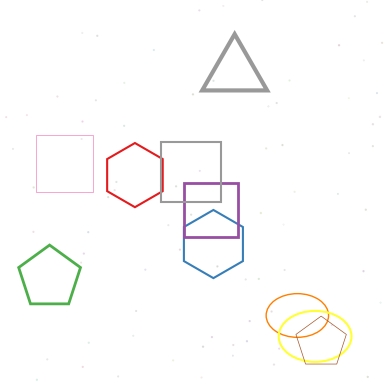[{"shape": "hexagon", "thickness": 1.5, "radius": 0.42, "center": [0.35, 0.545]}, {"shape": "hexagon", "thickness": 1.5, "radius": 0.44, "center": [0.554, 0.366]}, {"shape": "pentagon", "thickness": 2, "radius": 0.42, "center": [0.129, 0.279]}, {"shape": "square", "thickness": 2, "radius": 0.35, "center": [0.549, 0.455]}, {"shape": "oval", "thickness": 1, "radius": 0.41, "center": [0.772, 0.181]}, {"shape": "oval", "thickness": 1.5, "radius": 0.47, "center": [0.818, 0.126]}, {"shape": "pentagon", "thickness": 0.5, "radius": 0.34, "center": [0.834, 0.11]}, {"shape": "square", "thickness": 0.5, "radius": 0.37, "center": [0.167, 0.576]}, {"shape": "triangle", "thickness": 3, "radius": 0.49, "center": [0.61, 0.814]}, {"shape": "square", "thickness": 1.5, "radius": 0.39, "center": [0.497, 0.553]}]